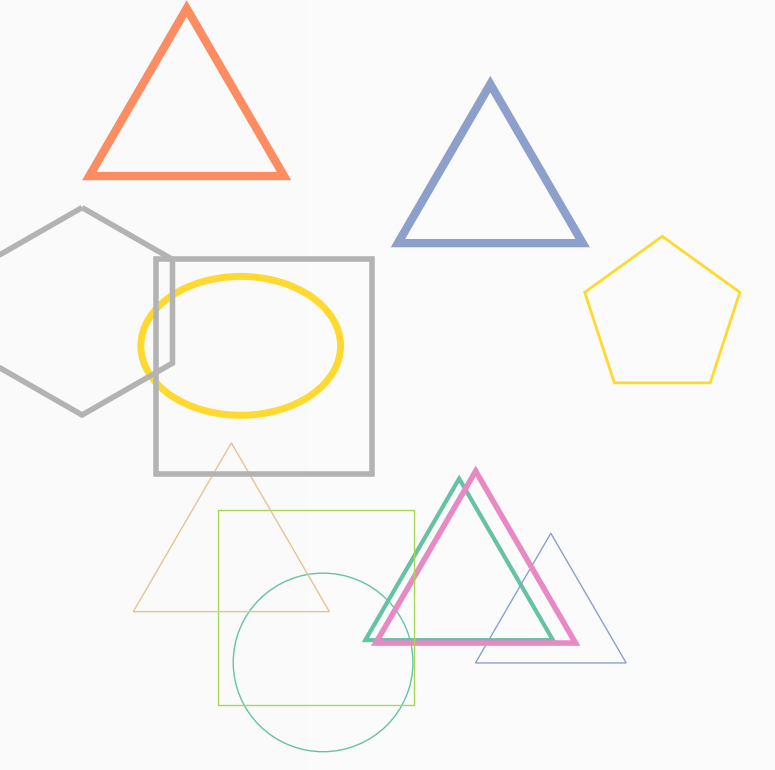[{"shape": "triangle", "thickness": 1.5, "radius": 0.7, "center": [0.592, 0.239]}, {"shape": "circle", "thickness": 0.5, "radius": 0.58, "center": [0.417, 0.14]}, {"shape": "triangle", "thickness": 3, "radius": 0.73, "center": [0.241, 0.844]}, {"shape": "triangle", "thickness": 0.5, "radius": 0.56, "center": [0.711, 0.195]}, {"shape": "triangle", "thickness": 3, "radius": 0.69, "center": [0.633, 0.753]}, {"shape": "triangle", "thickness": 2, "radius": 0.74, "center": [0.614, 0.239]}, {"shape": "square", "thickness": 0.5, "radius": 0.63, "center": [0.407, 0.211]}, {"shape": "oval", "thickness": 2.5, "radius": 0.64, "center": [0.311, 0.551]}, {"shape": "pentagon", "thickness": 1, "radius": 0.53, "center": [0.855, 0.588]}, {"shape": "triangle", "thickness": 0.5, "radius": 0.73, "center": [0.298, 0.279]}, {"shape": "square", "thickness": 2, "radius": 0.7, "center": [0.341, 0.524]}, {"shape": "hexagon", "thickness": 2, "radius": 0.67, "center": [0.106, 0.596]}]